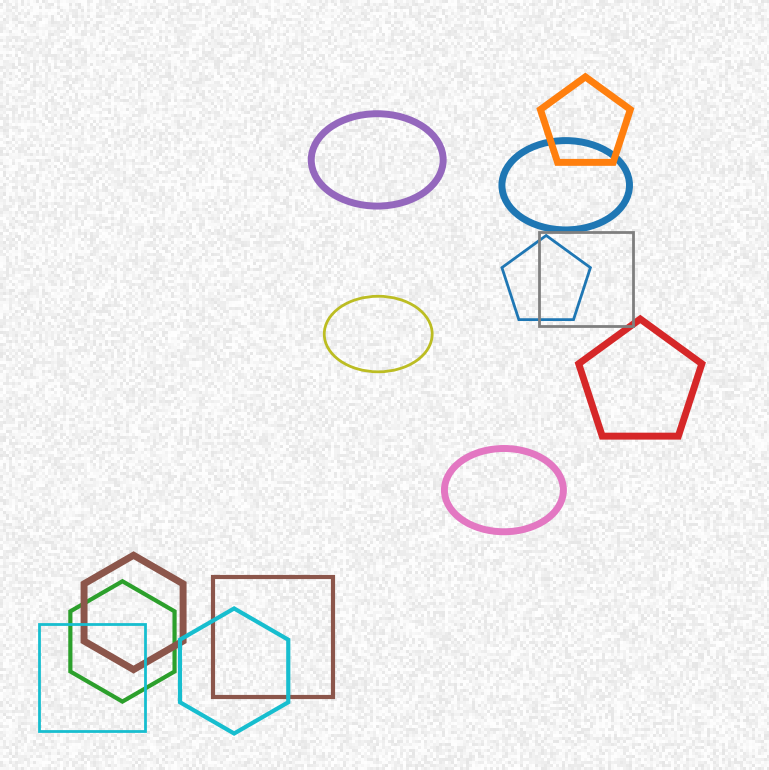[{"shape": "oval", "thickness": 2.5, "radius": 0.41, "center": [0.735, 0.759]}, {"shape": "pentagon", "thickness": 1, "radius": 0.3, "center": [0.709, 0.634]}, {"shape": "pentagon", "thickness": 2.5, "radius": 0.31, "center": [0.76, 0.839]}, {"shape": "hexagon", "thickness": 1.5, "radius": 0.39, "center": [0.159, 0.167]}, {"shape": "pentagon", "thickness": 2.5, "radius": 0.42, "center": [0.832, 0.502]}, {"shape": "oval", "thickness": 2.5, "radius": 0.43, "center": [0.49, 0.792]}, {"shape": "hexagon", "thickness": 2.5, "radius": 0.37, "center": [0.173, 0.205]}, {"shape": "square", "thickness": 1.5, "radius": 0.39, "center": [0.355, 0.173]}, {"shape": "oval", "thickness": 2.5, "radius": 0.39, "center": [0.654, 0.363]}, {"shape": "square", "thickness": 1, "radius": 0.31, "center": [0.761, 0.638]}, {"shape": "oval", "thickness": 1, "radius": 0.35, "center": [0.491, 0.566]}, {"shape": "hexagon", "thickness": 1.5, "radius": 0.41, "center": [0.304, 0.129]}, {"shape": "square", "thickness": 1, "radius": 0.35, "center": [0.119, 0.12]}]